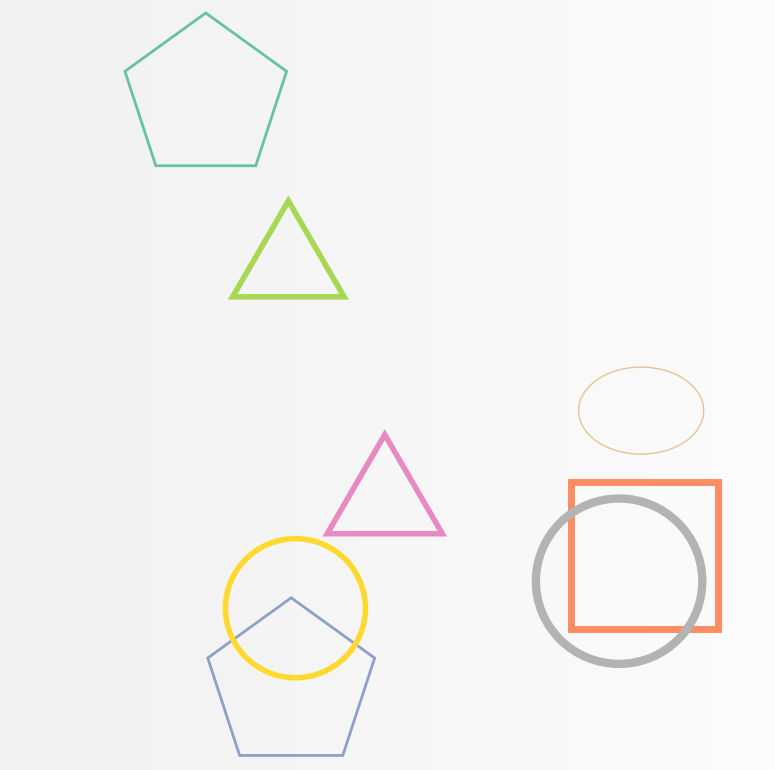[{"shape": "pentagon", "thickness": 1, "radius": 0.55, "center": [0.266, 0.873]}, {"shape": "square", "thickness": 2.5, "radius": 0.48, "center": [0.831, 0.278]}, {"shape": "pentagon", "thickness": 1, "radius": 0.57, "center": [0.376, 0.11]}, {"shape": "triangle", "thickness": 2, "radius": 0.43, "center": [0.496, 0.35]}, {"shape": "triangle", "thickness": 2, "radius": 0.42, "center": [0.372, 0.656]}, {"shape": "circle", "thickness": 2, "radius": 0.45, "center": [0.381, 0.21]}, {"shape": "oval", "thickness": 0.5, "radius": 0.4, "center": [0.827, 0.467]}, {"shape": "circle", "thickness": 3, "radius": 0.54, "center": [0.799, 0.245]}]